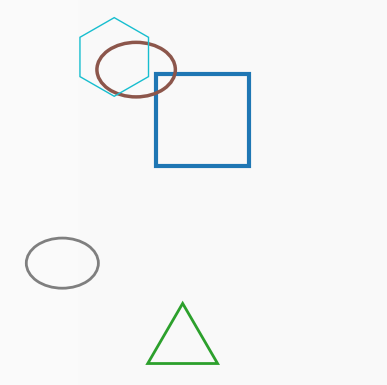[{"shape": "square", "thickness": 3, "radius": 0.6, "center": [0.523, 0.688]}, {"shape": "triangle", "thickness": 2, "radius": 0.52, "center": [0.471, 0.108]}, {"shape": "oval", "thickness": 2.5, "radius": 0.51, "center": [0.351, 0.819]}, {"shape": "oval", "thickness": 2, "radius": 0.47, "center": [0.161, 0.317]}, {"shape": "hexagon", "thickness": 1, "radius": 0.51, "center": [0.295, 0.852]}]